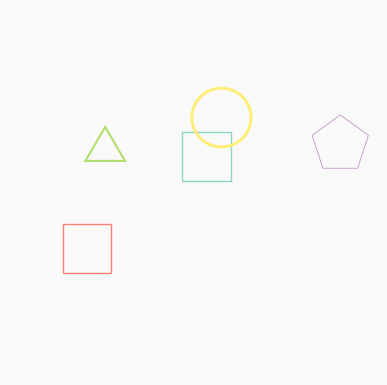[{"shape": "square", "thickness": 1, "radius": 0.32, "center": [0.533, 0.595]}, {"shape": "square", "thickness": 1, "radius": 0.31, "center": [0.225, 0.355]}, {"shape": "triangle", "thickness": 1.5, "radius": 0.29, "center": [0.271, 0.611]}, {"shape": "pentagon", "thickness": 0.5, "radius": 0.38, "center": [0.878, 0.625]}, {"shape": "circle", "thickness": 2, "radius": 0.38, "center": [0.571, 0.695]}]